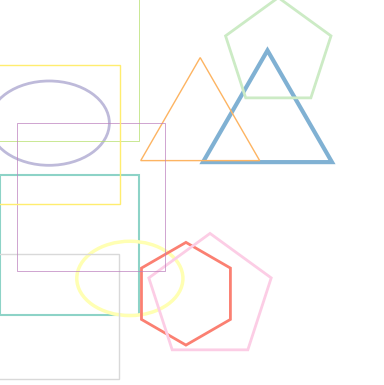[{"shape": "square", "thickness": 1.5, "radius": 0.9, "center": [0.181, 0.364]}, {"shape": "oval", "thickness": 2.5, "radius": 0.69, "center": [0.337, 0.277]}, {"shape": "oval", "thickness": 2, "radius": 0.78, "center": [0.128, 0.68]}, {"shape": "hexagon", "thickness": 2, "radius": 0.67, "center": [0.483, 0.237]}, {"shape": "triangle", "thickness": 3, "radius": 0.97, "center": [0.695, 0.676]}, {"shape": "triangle", "thickness": 1, "radius": 0.89, "center": [0.52, 0.672]}, {"shape": "square", "thickness": 0.5, "radius": 0.97, "center": [0.166, 0.828]}, {"shape": "pentagon", "thickness": 2, "radius": 0.84, "center": [0.545, 0.227]}, {"shape": "square", "thickness": 1, "radius": 0.81, "center": [0.147, 0.179]}, {"shape": "square", "thickness": 0.5, "radius": 0.96, "center": [0.236, 0.489]}, {"shape": "pentagon", "thickness": 2, "radius": 0.72, "center": [0.723, 0.862]}, {"shape": "square", "thickness": 1, "radius": 0.9, "center": [0.132, 0.65]}]